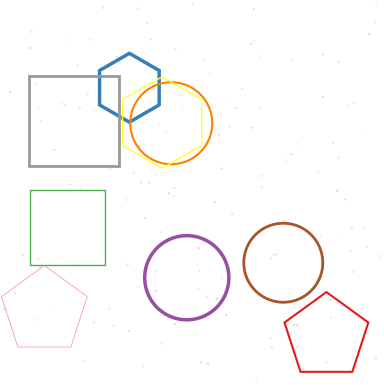[{"shape": "pentagon", "thickness": 1.5, "radius": 0.57, "center": [0.848, 0.127]}, {"shape": "hexagon", "thickness": 2.5, "radius": 0.45, "center": [0.336, 0.772]}, {"shape": "square", "thickness": 1, "radius": 0.49, "center": [0.175, 0.408]}, {"shape": "circle", "thickness": 2.5, "radius": 0.55, "center": [0.485, 0.279]}, {"shape": "circle", "thickness": 1.5, "radius": 0.53, "center": [0.445, 0.68]}, {"shape": "hexagon", "thickness": 1, "radius": 0.59, "center": [0.421, 0.682]}, {"shape": "circle", "thickness": 2, "radius": 0.51, "center": [0.736, 0.318]}, {"shape": "pentagon", "thickness": 0.5, "radius": 0.59, "center": [0.115, 0.193]}, {"shape": "square", "thickness": 2, "radius": 0.58, "center": [0.192, 0.685]}]